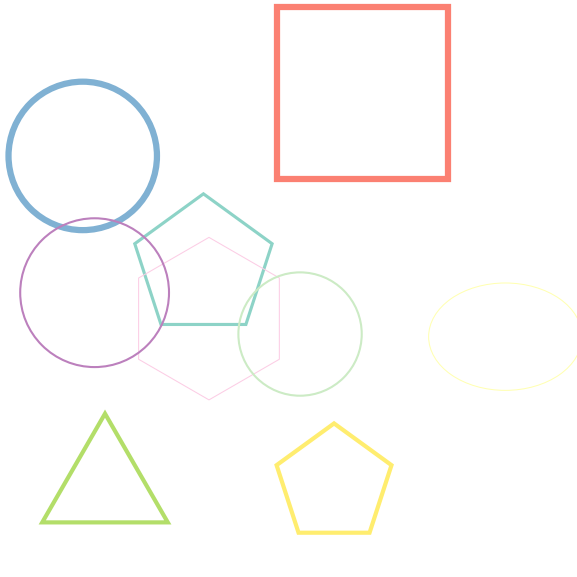[{"shape": "pentagon", "thickness": 1.5, "radius": 0.63, "center": [0.352, 0.538]}, {"shape": "oval", "thickness": 0.5, "radius": 0.66, "center": [0.875, 0.416]}, {"shape": "square", "thickness": 3, "radius": 0.74, "center": [0.627, 0.838]}, {"shape": "circle", "thickness": 3, "radius": 0.64, "center": [0.143, 0.729]}, {"shape": "triangle", "thickness": 2, "radius": 0.63, "center": [0.182, 0.157]}, {"shape": "hexagon", "thickness": 0.5, "radius": 0.7, "center": [0.362, 0.447]}, {"shape": "circle", "thickness": 1, "radius": 0.64, "center": [0.164, 0.492]}, {"shape": "circle", "thickness": 1, "radius": 0.53, "center": [0.52, 0.421]}, {"shape": "pentagon", "thickness": 2, "radius": 0.52, "center": [0.578, 0.161]}]